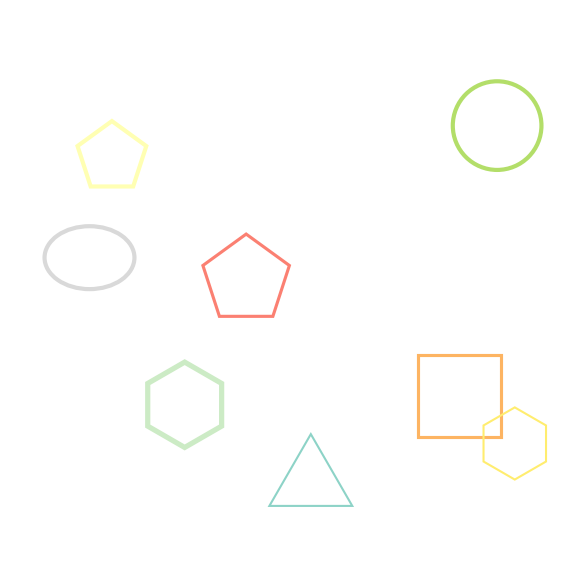[{"shape": "triangle", "thickness": 1, "radius": 0.41, "center": [0.538, 0.165]}, {"shape": "pentagon", "thickness": 2, "radius": 0.31, "center": [0.194, 0.727]}, {"shape": "pentagon", "thickness": 1.5, "radius": 0.39, "center": [0.426, 0.515]}, {"shape": "square", "thickness": 1.5, "radius": 0.36, "center": [0.795, 0.314]}, {"shape": "circle", "thickness": 2, "radius": 0.38, "center": [0.861, 0.782]}, {"shape": "oval", "thickness": 2, "radius": 0.39, "center": [0.155, 0.553]}, {"shape": "hexagon", "thickness": 2.5, "radius": 0.37, "center": [0.32, 0.298]}, {"shape": "hexagon", "thickness": 1, "radius": 0.31, "center": [0.891, 0.231]}]